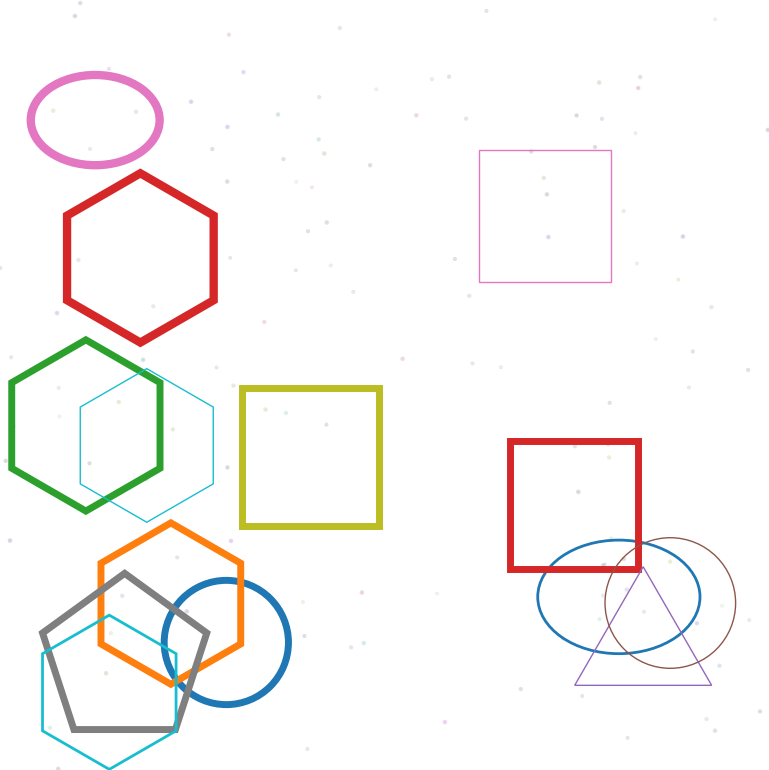[{"shape": "circle", "thickness": 2.5, "radius": 0.4, "center": [0.294, 0.166]}, {"shape": "oval", "thickness": 1, "radius": 0.53, "center": [0.804, 0.225]}, {"shape": "hexagon", "thickness": 2.5, "radius": 0.52, "center": [0.222, 0.216]}, {"shape": "hexagon", "thickness": 2.5, "radius": 0.56, "center": [0.112, 0.447]}, {"shape": "hexagon", "thickness": 3, "radius": 0.55, "center": [0.182, 0.665]}, {"shape": "square", "thickness": 2.5, "radius": 0.42, "center": [0.746, 0.344]}, {"shape": "triangle", "thickness": 0.5, "radius": 0.51, "center": [0.835, 0.161]}, {"shape": "circle", "thickness": 0.5, "radius": 0.42, "center": [0.871, 0.217]}, {"shape": "square", "thickness": 0.5, "radius": 0.43, "center": [0.708, 0.719]}, {"shape": "oval", "thickness": 3, "radius": 0.42, "center": [0.124, 0.844]}, {"shape": "pentagon", "thickness": 2.5, "radius": 0.56, "center": [0.162, 0.143]}, {"shape": "square", "thickness": 2.5, "radius": 0.45, "center": [0.403, 0.407]}, {"shape": "hexagon", "thickness": 1, "radius": 0.5, "center": [0.142, 0.101]}, {"shape": "hexagon", "thickness": 0.5, "radius": 0.5, "center": [0.191, 0.421]}]